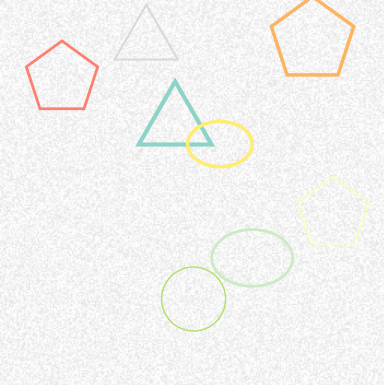[{"shape": "triangle", "thickness": 3, "radius": 0.55, "center": [0.455, 0.679]}, {"shape": "pentagon", "thickness": 1, "radius": 0.48, "center": [0.865, 0.445]}, {"shape": "pentagon", "thickness": 2, "radius": 0.49, "center": [0.161, 0.796]}, {"shape": "pentagon", "thickness": 2.5, "radius": 0.56, "center": [0.812, 0.896]}, {"shape": "circle", "thickness": 1, "radius": 0.42, "center": [0.503, 0.223]}, {"shape": "triangle", "thickness": 1.5, "radius": 0.47, "center": [0.38, 0.893]}, {"shape": "oval", "thickness": 2, "radius": 0.53, "center": [0.655, 0.33]}, {"shape": "oval", "thickness": 2.5, "radius": 0.42, "center": [0.571, 0.626]}]